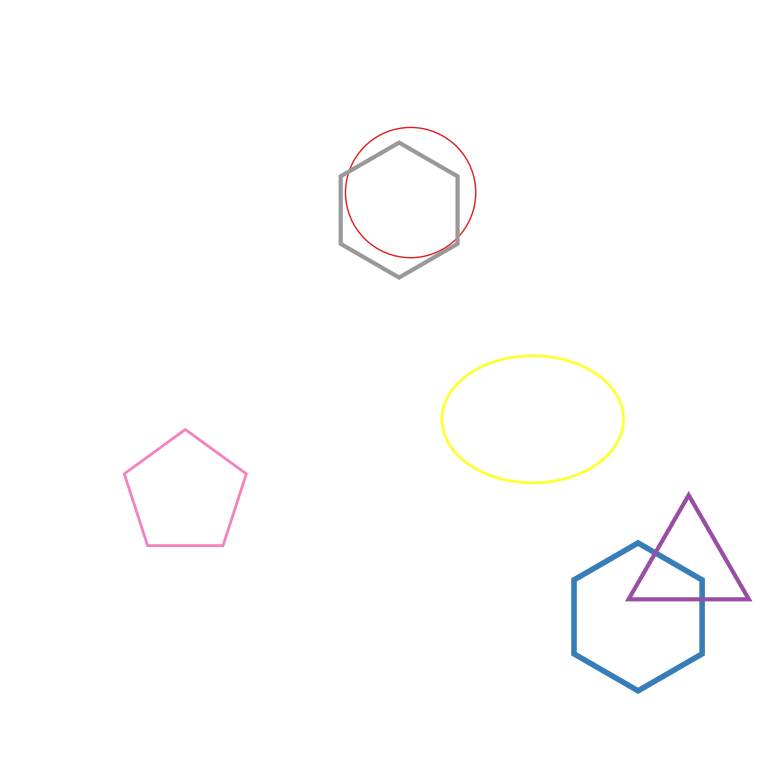[{"shape": "circle", "thickness": 0.5, "radius": 0.42, "center": [0.533, 0.75]}, {"shape": "hexagon", "thickness": 2, "radius": 0.48, "center": [0.829, 0.199]}, {"shape": "triangle", "thickness": 1.5, "radius": 0.45, "center": [0.894, 0.267]}, {"shape": "oval", "thickness": 1, "radius": 0.59, "center": [0.692, 0.455]}, {"shape": "pentagon", "thickness": 1, "radius": 0.42, "center": [0.241, 0.359]}, {"shape": "hexagon", "thickness": 1.5, "radius": 0.44, "center": [0.518, 0.727]}]